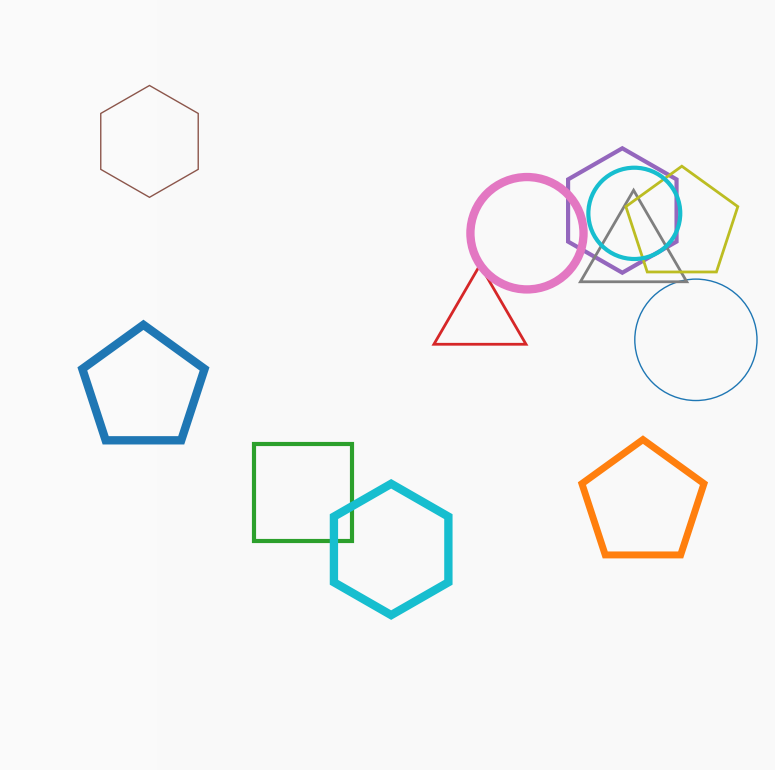[{"shape": "pentagon", "thickness": 3, "radius": 0.41, "center": [0.185, 0.495]}, {"shape": "circle", "thickness": 0.5, "radius": 0.39, "center": [0.898, 0.559]}, {"shape": "pentagon", "thickness": 2.5, "radius": 0.41, "center": [0.83, 0.346]}, {"shape": "square", "thickness": 1.5, "radius": 0.32, "center": [0.391, 0.36]}, {"shape": "triangle", "thickness": 1, "radius": 0.34, "center": [0.619, 0.587]}, {"shape": "hexagon", "thickness": 1.5, "radius": 0.4, "center": [0.803, 0.727]}, {"shape": "hexagon", "thickness": 0.5, "radius": 0.36, "center": [0.193, 0.816]}, {"shape": "circle", "thickness": 3, "radius": 0.36, "center": [0.68, 0.697]}, {"shape": "triangle", "thickness": 1, "radius": 0.4, "center": [0.818, 0.674]}, {"shape": "pentagon", "thickness": 1, "radius": 0.38, "center": [0.88, 0.708]}, {"shape": "hexagon", "thickness": 3, "radius": 0.43, "center": [0.505, 0.286]}, {"shape": "circle", "thickness": 1.5, "radius": 0.3, "center": [0.818, 0.723]}]